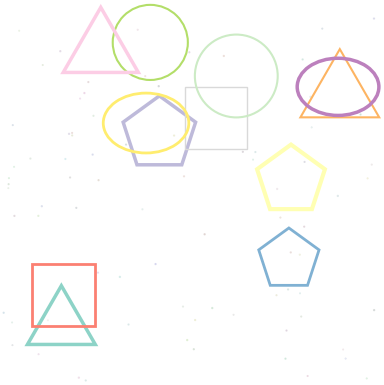[{"shape": "triangle", "thickness": 2.5, "radius": 0.51, "center": [0.159, 0.156]}, {"shape": "pentagon", "thickness": 3, "radius": 0.46, "center": [0.756, 0.532]}, {"shape": "pentagon", "thickness": 2.5, "radius": 0.49, "center": [0.414, 0.652]}, {"shape": "square", "thickness": 2, "radius": 0.4, "center": [0.165, 0.234]}, {"shape": "pentagon", "thickness": 2, "radius": 0.41, "center": [0.75, 0.325]}, {"shape": "triangle", "thickness": 1.5, "radius": 0.59, "center": [0.883, 0.754]}, {"shape": "circle", "thickness": 1.5, "radius": 0.49, "center": [0.39, 0.89]}, {"shape": "triangle", "thickness": 2.5, "radius": 0.56, "center": [0.262, 0.868]}, {"shape": "square", "thickness": 1, "radius": 0.4, "center": [0.561, 0.694]}, {"shape": "oval", "thickness": 2.5, "radius": 0.53, "center": [0.878, 0.774]}, {"shape": "circle", "thickness": 1.5, "radius": 0.54, "center": [0.614, 0.803]}, {"shape": "oval", "thickness": 2, "radius": 0.56, "center": [0.379, 0.68]}]